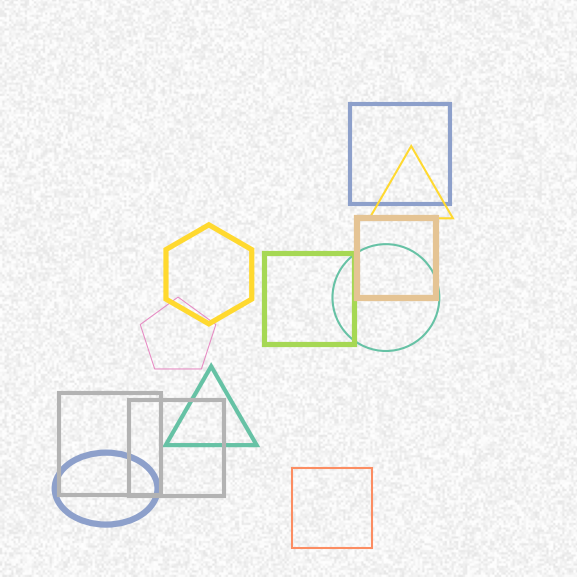[{"shape": "circle", "thickness": 1, "radius": 0.46, "center": [0.668, 0.484]}, {"shape": "triangle", "thickness": 2, "radius": 0.45, "center": [0.366, 0.274]}, {"shape": "square", "thickness": 1, "radius": 0.35, "center": [0.574, 0.119]}, {"shape": "square", "thickness": 2, "radius": 0.43, "center": [0.692, 0.733]}, {"shape": "oval", "thickness": 3, "radius": 0.44, "center": [0.184, 0.153]}, {"shape": "pentagon", "thickness": 0.5, "radius": 0.34, "center": [0.308, 0.416]}, {"shape": "square", "thickness": 2.5, "radius": 0.39, "center": [0.535, 0.483]}, {"shape": "triangle", "thickness": 1, "radius": 0.42, "center": [0.712, 0.663]}, {"shape": "hexagon", "thickness": 2.5, "radius": 0.43, "center": [0.362, 0.524]}, {"shape": "square", "thickness": 3, "radius": 0.34, "center": [0.687, 0.552]}, {"shape": "square", "thickness": 2, "radius": 0.44, "center": [0.19, 0.231]}, {"shape": "square", "thickness": 2, "radius": 0.41, "center": [0.306, 0.223]}]